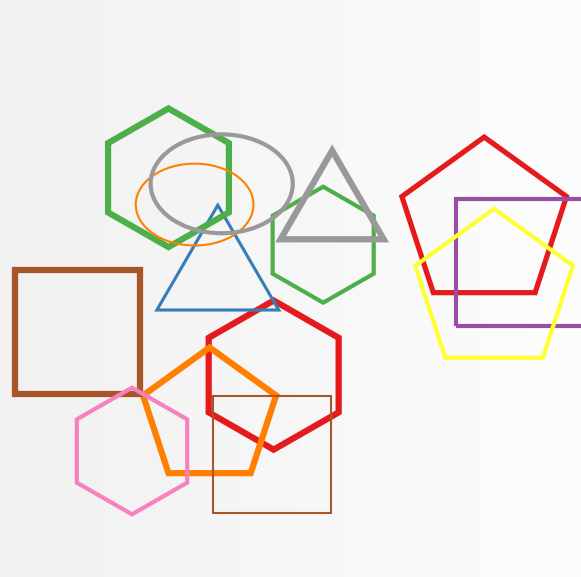[{"shape": "hexagon", "thickness": 3, "radius": 0.65, "center": [0.471, 0.35]}, {"shape": "pentagon", "thickness": 2.5, "radius": 0.74, "center": [0.833, 0.613]}, {"shape": "triangle", "thickness": 1.5, "radius": 0.61, "center": [0.375, 0.523]}, {"shape": "hexagon", "thickness": 3, "radius": 0.6, "center": [0.29, 0.691]}, {"shape": "hexagon", "thickness": 2, "radius": 0.5, "center": [0.556, 0.575]}, {"shape": "square", "thickness": 2, "radius": 0.55, "center": [0.895, 0.544]}, {"shape": "oval", "thickness": 1, "radius": 0.51, "center": [0.335, 0.645]}, {"shape": "pentagon", "thickness": 3, "radius": 0.6, "center": [0.361, 0.277]}, {"shape": "pentagon", "thickness": 2, "radius": 0.71, "center": [0.85, 0.495]}, {"shape": "square", "thickness": 1, "radius": 0.51, "center": [0.467, 0.212]}, {"shape": "square", "thickness": 3, "radius": 0.54, "center": [0.134, 0.424]}, {"shape": "hexagon", "thickness": 2, "radius": 0.55, "center": [0.227, 0.218]}, {"shape": "oval", "thickness": 2, "radius": 0.61, "center": [0.381, 0.681]}, {"shape": "triangle", "thickness": 3, "radius": 0.51, "center": [0.571, 0.636]}]